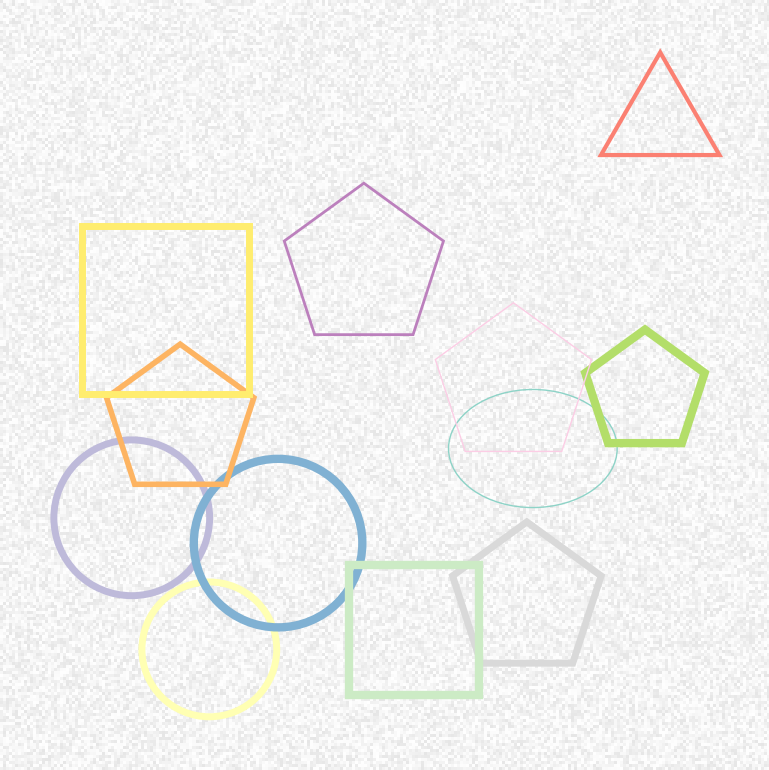[{"shape": "oval", "thickness": 0.5, "radius": 0.55, "center": [0.692, 0.418]}, {"shape": "circle", "thickness": 2.5, "radius": 0.44, "center": [0.272, 0.157]}, {"shape": "circle", "thickness": 2.5, "radius": 0.51, "center": [0.171, 0.328]}, {"shape": "triangle", "thickness": 1.5, "radius": 0.44, "center": [0.857, 0.843]}, {"shape": "circle", "thickness": 3, "radius": 0.55, "center": [0.361, 0.295]}, {"shape": "pentagon", "thickness": 2, "radius": 0.5, "center": [0.234, 0.452]}, {"shape": "pentagon", "thickness": 3, "radius": 0.41, "center": [0.838, 0.49]}, {"shape": "pentagon", "thickness": 0.5, "radius": 0.53, "center": [0.667, 0.5]}, {"shape": "pentagon", "thickness": 2.5, "radius": 0.51, "center": [0.684, 0.221]}, {"shape": "pentagon", "thickness": 1, "radius": 0.54, "center": [0.473, 0.653]}, {"shape": "square", "thickness": 3, "radius": 0.42, "center": [0.538, 0.181]}, {"shape": "square", "thickness": 2.5, "radius": 0.54, "center": [0.215, 0.597]}]